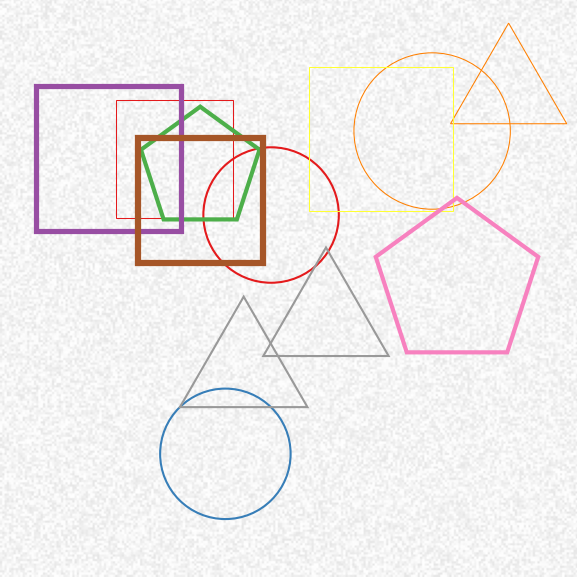[{"shape": "circle", "thickness": 1, "radius": 0.59, "center": [0.469, 0.627]}, {"shape": "square", "thickness": 0.5, "radius": 0.51, "center": [0.302, 0.724]}, {"shape": "circle", "thickness": 1, "radius": 0.56, "center": [0.39, 0.213]}, {"shape": "pentagon", "thickness": 2, "radius": 0.54, "center": [0.347, 0.706]}, {"shape": "square", "thickness": 2.5, "radius": 0.63, "center": [0.188, 0.724]}, {"shape": "circle", "thickness": 0.5, "radius": 0.68, "center": [0.748, 0.772]}, {"shape": "triangle", "thickness": 0.5, "radius": 0.58, "center": [0.881, 0.843]}, {"shape": "square", "thickness": 0.5, "radius": 0.62, "center": [0.66, 0.758]}, {"shape": "square", "thickness": 3, "radius": 0.54, "center": [0.347, 0.652]}, {"shape": "pentagon", "thickness": 2, "radius": 0.74, "center": [0.791, 0.509]}, {"shape": "triangle", "thickness": 1, "radius": 0.64, "center": [0.422, 0.358]}, {"shape": "triangle", "thickness": 1, "radius": 0.63, "center": [0.564, 0.445]}]